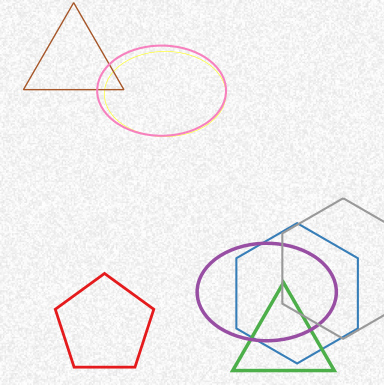[{"shape": "pentagon", "thickness": 2, "radius": 0.67, "center": [0.272, 0.155]}, {"shape": "hexagon", "thickness": 1.5, "radius": 0.91, "center": [0.772, 0.238]}, {"shape": "triangle", "thickness": 2.5, "radius": 0.76, "center": [0.736, 0.114]}, {"shape": "oval", "thickness": 2.5, "radius": 0.9, "center": [0.693, 0.242]}, {"shape": "oval", "thickness": 0.5, "radius": 0.79, "center": [0.429, 0.756]}, {"shape": "triangle", "thickness": 1, "radius": 0.75, "center": [0.191, 0.842]}, {"shape": "oval", "thickness": 1.5, "radius": 0.84, "center": [0.42, 0.765]}, {"shape": "hexagon", "thickness": 1.5, "radius": 0.91, "center": [0.891, 0.303]}]